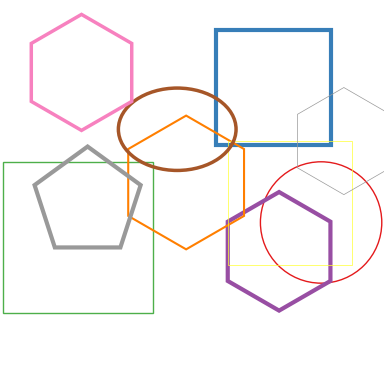[{"shape": "circle", "thickness": 1, "radius": 0.79, "center": [0.834, 0.422]}, {"shape": "square", "thickness": 3, "radius": 0.75, "center": [0.71, 0.773]}, {"shape": "square", "thickness": 1, "radius": 0.98, "center": [0.202, 0.383]}, {"shape": "hexagon", "thickness": 3, "radius": 0.77, "center": [0.725, 0.347]}, {"shape": "hexagon", "thickness": 1.5, "radius": 0.87, "center": [0.483, 0.526]}, {"shape": "square", "thickness": 0.5, "radius": 0.8, "center": [0.753, 0.473]}, {"shape": "oval", "thickness": 2.5, "radius": 0.76, "center": [0.46, 0.664]}, {"shape": "hexagon", "thickness": 2.5, "radius": 0.75, "center": [0.212, 0.812]}, {"shape": "pentagon", "thickness": 3, "radius": 0.72, "center": [0.228, 0.474]}, {"shape": "hexagon", "thickness": 0.5, "radius": 0.7, "center": [0.893, 0.634]}]